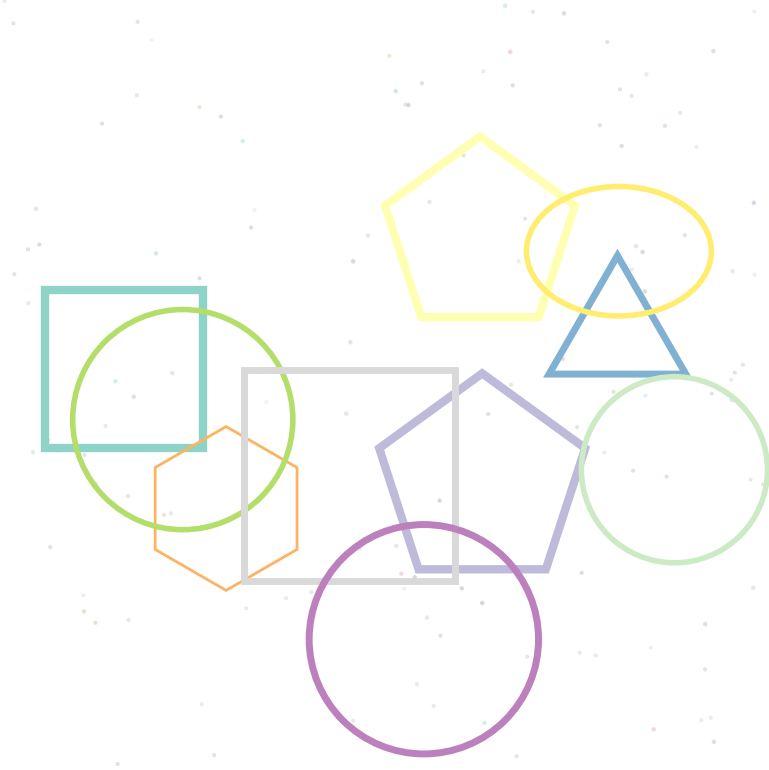[{"shape": "square", "thickness": 3, "radius": 0.51, "center": [0.161, 0.521]}, {"shape": "pentagon", "thickness": 3, "radius": 0.65, "center": [0.623, 0.693]}, {"shape": "pentagon", "thickness": 3, "radius": 0.7, "center": [0.626, 0.374]}, {"shape": "triangle", "thickness": 2.5, "radius": 0.51, "center": [0.802, 0.565]}, {"shape": "hexagon", "thickness": 1, "radius": 0.53, "center": [0.294, 0.34]}, {"shape": "circle", "thickness": 2, "radius": 0.71, "center": [0.237, 0.455]}, {"shape": "square", "thickness": 2.5, "radius": 0.68, "center": [0.453, 0.383]}, {"shape": "circle", "thickness": 2.5, "radius": 0.74, "center": [0.55, 0.17]}, {"shape": "circle", "thickness": 2, "radius": 0.6, "center": [0.876, 0.39]}, {"shape": "oval", "thickness": 2, "radius": 0.6, "center": [0.804, 0.674]}]